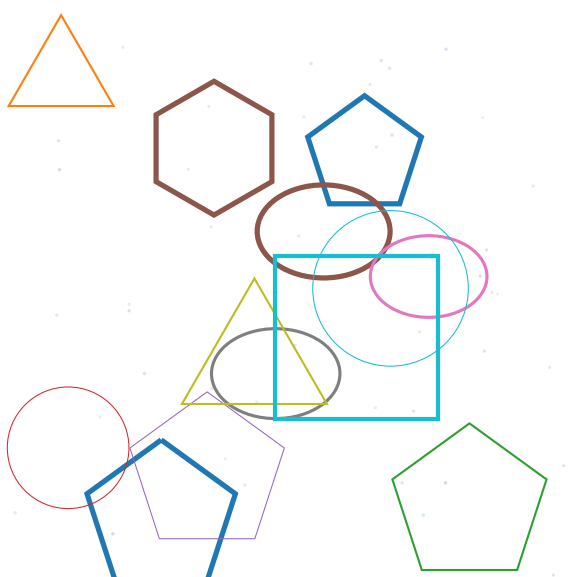[{"shape": "pentagon", "thickness": 2.5, "radius": 0.52, "center": [0.631, 0.73]}, {"shape": "pentagon", "thickness": 2.5, "radius": 0.68, "center": [0.279, 0.102]}, {"shape": "triangle", "thickness": 1, "radius": 0.52, "center": [0.106, 0.868]}, {"shape": "pentagon", "thickness": 1, "radius": 0.7, "center": [0.813, 0.126]}, {"shape": "circle", "thickness": 0.5, "radius": 0.53, "center": [0.118, 0.224]}, {"shape": "pentagon", "thickness": 0.5, "radius": 0.7, "center": [0.359, 0.18]}, {"shape": "hexagon", "thickness": 2.5, "radius": 0.58, "center": [0.371, 0.743]}, {"shape": "oval", "thickness": 2.5, "radius": 0.58, "center": [0.56, 0.598]}, {"shape": "oval", "thickness": 1.5, "radius": 0.5, "center": [0.742, 0.52]}, {"shape": "oval", "thickness": 1.5, "radius": 0.56, "center": [0.477, 0.352]}, {"shape": "triangle", "thickness": 1, "radius": 0.72, "center": [0.441, 0.372]}, {"shape": "square", "thickness": 2, "radius": 0.71, "center": [0.617, 0.415]}, {"shape": "circle", "thickness": 0.5, "radius": 0.67, "center": [0.676, 0.5]}]